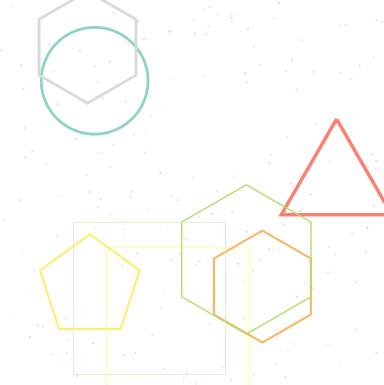[{"shape": "circle", "thickness": 2, "radius": 0.69, "center": [0.246, 0.79]}, {"shape": "square", "thickness": 1, "radius": 0.93, "center": [0.461, 0.173]}, {"shape": "triangle", "thickness": 2.5, "radius": 0.83, "center": [0.874, 0.525]}, {"shape": "hexagon", "thickness": 1.5, "radius": 0.73, "center": [0.682, 0.256]}, {"shape": "hexagon", "thickness": 1, "radius": 0.97, "center": [0.64, 0.326]}, {"shape": "hexagon", "thickness": 2, "radius": 0.73, "center": [0.227, 0.877]}, {"shape": "square", "thickness": 0.5, "radius": 0.99, "center": [0.387, 0.227]}, {"shape": "pentagon", "thickness": 1.5, "radius": 0.68, "center": [0.233, 0.256]}]